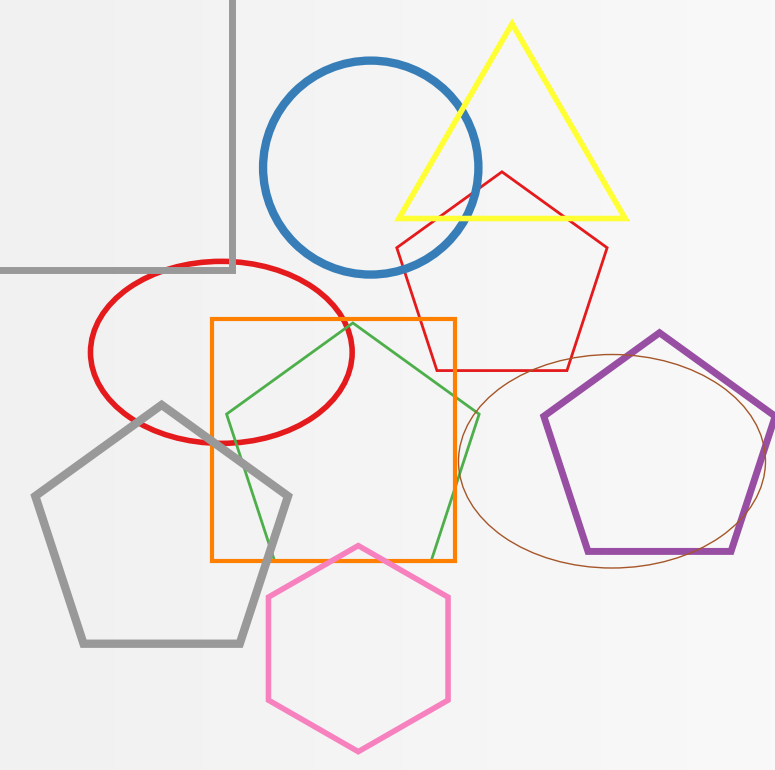[{"shape": "pentagon", "thickness": 1, "radius": 0.71, "center": [0.648, 0.634]}, {"shape": "oval", "thickness": 2, "radius": 0.84, "center": [0.286, 0.542]}, {"shape": "circle", "thickness": 3, "radius": 0.69, "center": [0.478, 0.782]}, {"shape": "pentagon", "thickness": 1, "radius": 0.86, "center": [0.455, 0.409]}, {"shape": "pentagon", "thickness": 2.5, "radius": 0.78, "center": [0.851, 0.411]}, {"shape": "square", "thickness": 1.5, "radius": 0.79, "center": [0.43, 0.428]}, {"shape": "triangle", "thickness": 2, "radius": 0.84, "center": [0.661, 0.801]}, {"shape": "oval", "thickness": 0.5, "radius": 0.99, "center": [0.79, 0.401]}, {"shape": "hexagon", "thickness": 2, "radius": 0.67, "center": [0.462, 0.158]}, {"shape": "pentagon", "thickness": 3, "radius": 0.86, "center": [0.209, 0.303]}, {"shape": "square", "thickness": 2.5, "radius": 0.97, "center": [0.106, 0.843]}]